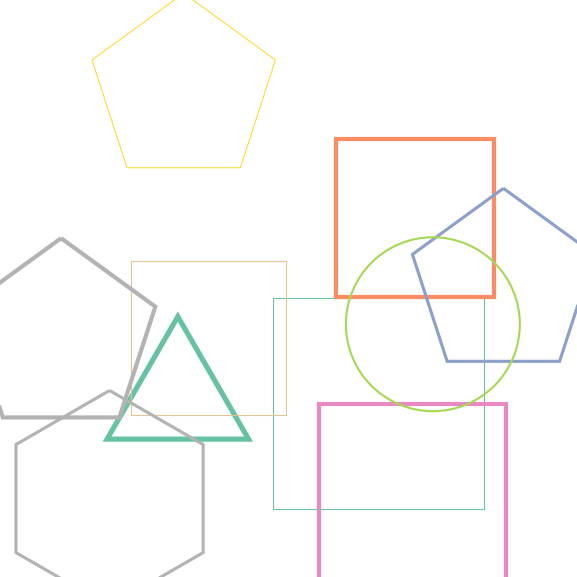[{"shape": "square", "thickness": 0.5, "radius": 0.91, "center": [0.656, 0.301]}, {"shape": "triangle", "thickness": 2.5, "radius": 0.71, "center": [0.308, 0.309]}, {"shape": "square", "thickness": 2, "radius": 0.69, "center": [0.718, 0.622]}, {"shape": "pentagon", "thickness": 1.5, "radius": 0.83, "center": [0.872, 0.507]}, {"shape": "square", "thickness": 2, "radius": 0.81, "center": [0.714, 0.138]}, {"shape": "circle", "thickness": 1, "radius": 0.75, "center": [0.75, 0.438]}, {"shape": "pentagon", "thickness": 0.5, "radius": 0.83, "center": [0.318, 0.844]}, {"shape": "square", "thickness": 0.5, "radius": 0.67, "center": [0.361, 0.414]}, {"shape": "hexagon", "thickness": 1.5, "radius": 0.94, "center": [0.19, 0.136]}, {"shape": "pentagon", "thickness": 2, "radius": 0.86, "center": [0.106, 0.415]}]